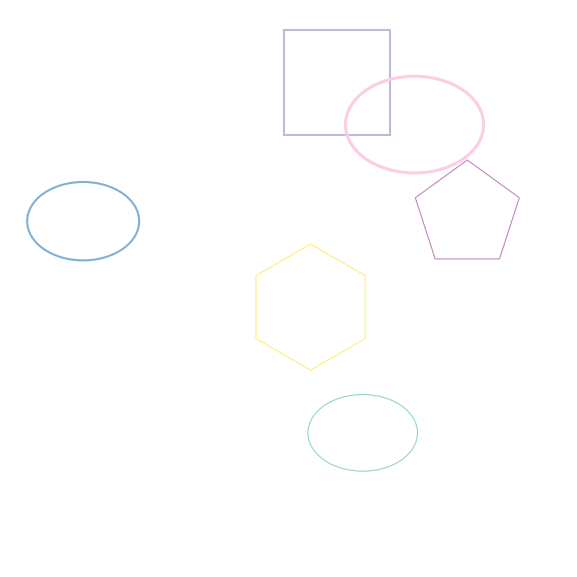[{"shape": "oval", "thickness": 0.5, "radius": 0.47, "center": [0.628, 0.25]}, {"shape": "square", "thickness": 1, "radius": 0.46, "center": [0.583, 0.856]}, {"shape": "oval", "thickness": 1, "radius": 0.48, "center": [0.144, 0.616]}, {"shape": "oval", "thickness": 1.5, "radius": 0.6, "center": [0.718, 0.783]}, {"shape": "pentagon", "thickness": 0.5, "radius": 0.47, "center": [0.809, 0.627]}, {"shape": "hexagon", "thickness": 0.5, "radius": 0.55, "center": [0.538, 0.467]}]